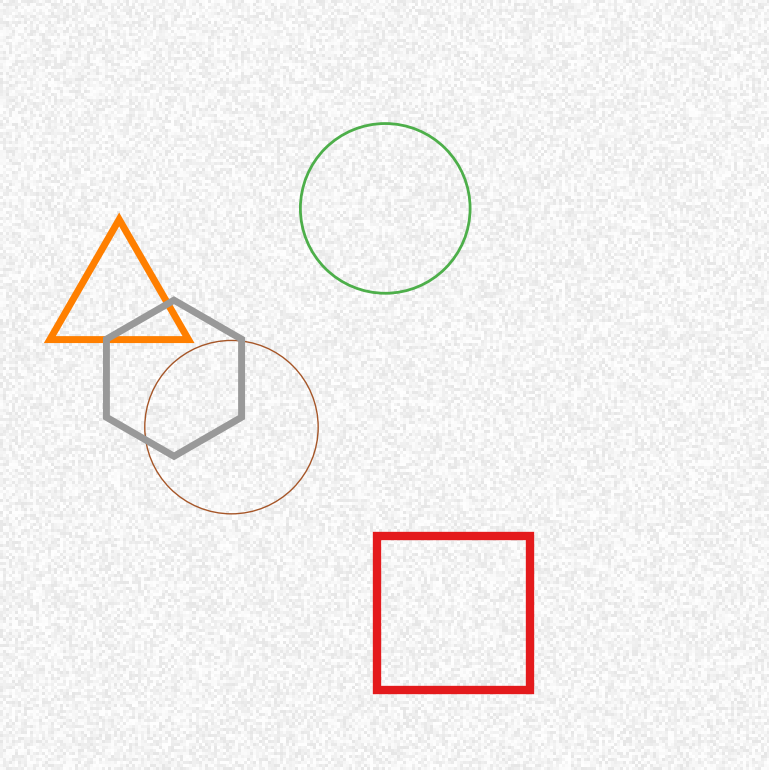[{"shape": "square", "thickness": 3, "radius": 0.5, "center": [0.589, 0.204]}, {"shape": "circle", "thickness": 1, "radius": 0.55, "center": [0.5, 0.729]}, {"shape": "triangle", "thickness": 2.5, "radius": 0.52, "center": [0.155, 0.611]}, {"shape": "circle", "thickness": 0.5, "radius": 0.56, "center": [0.301, 0.445]}, {"shape": "hexagon", "thickness": 2.5, "radius": 0.51, "center": [0.226, 0.509]}]